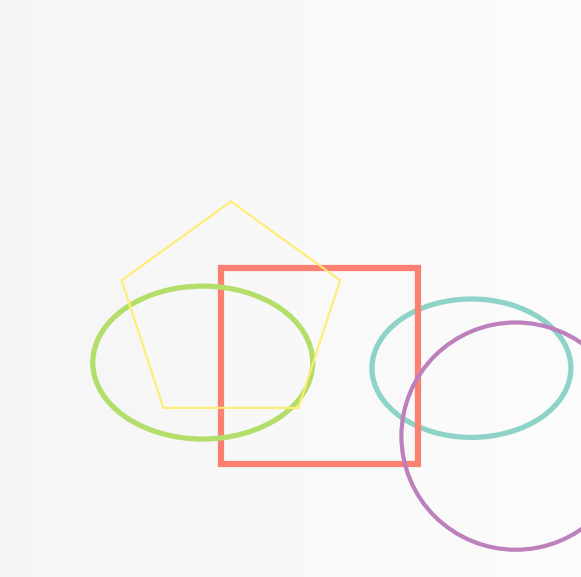[{"shape": "oval", "thickness": 2.5, "radius": 0.86, "center": [0.811, 0.362]}, {"shape": "square", "thickness": 3, "radius": 0.85, "center": [0.549, 0.365]}, {"shape": "oval", "thickness": 2.5, "radius": 0.95, "center": [0.349, 0.371]}, {"shape": "circle", "thickness": 2, "radius": 0.98, "center": [0.887, 0.244]}, {"shape": "pentagon", "thickness": 1, "radius": 0.99, "center": [0.397, 0.453]}]